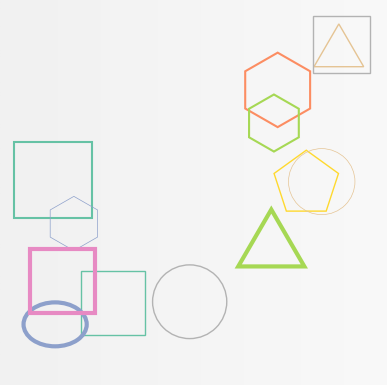[{"shape": "square", "thickness": 1, "radius": 0.41, "center": [0.292, 0.214]}, {"shape": "square", "thickness": 1.5, "radius": 0.5, "center": [0.137, 0.533]}, {"shape": "hexagon", "thickness": 1.5, "radius": 0.48, "center": [0.717, 0.767]}, {"shape": "hexagon", "thickness": 0.5, "radius": 0.35, "center": [0.191, 0.419]}, {"shape": "oval", "thickness": 3, "radius": 0.41, "center": [0.142, 0.158]}, {"shape": "square", "thickness": 3, "radius": 0.42, "center": [0.161, 0.27]}, {"shape": "hexagon", "thickness": 1.5, "radius": 0.37, "center": [0.707, 0.68]}, {"shape": "triangle", "thickness": 3, "radius": 0.49, "center": [0.7, 0.357]}, {"shape": "pentagon", "thickness": 1, "radius": 0.44, "center": [0.79, 0.522]}, {"shape": "triangle", "thickness": 1, "radius": 0.37, "center": [0.874, 0.864]}, {"shape": "circle", "thickness": 0.5, "radius": 0.43, "center": [0.83, 0.528]}, {"shape": "square", "thickness": 1, "radius": 0.37, "center": [0.881, 0.886]}, {"shape": "circle", "thickness": 1, "radius": 0.48, "center": [0.489, 0.216]}]